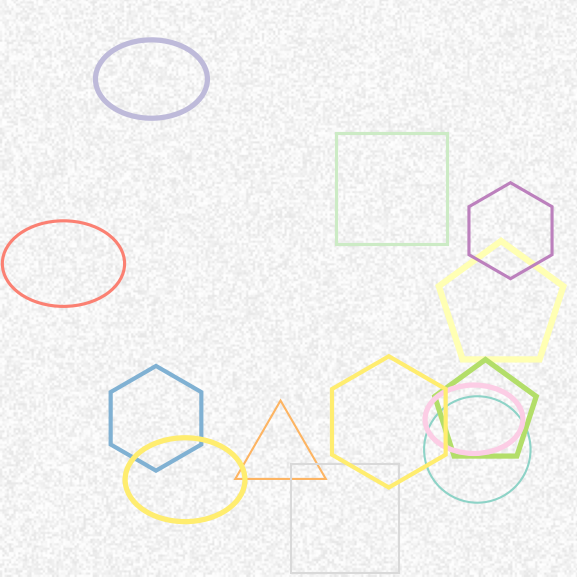[{"shape": "circle", "thickness": 1, "radius": 0.46, "center": [0.827, 0.221]}, {"shape": "pentagon", "thickness": 3, "radius": 0.57, "center": [0.868, 0.469]}, {"shape": "oval", "thickness": 2.5, "radius": 0.48, "center": [0.262, 0.862]}, {"shape": "oval", "thickness": 1.5, "radius": 0.53, "center": [0.11, 0.543]}, {"shape": "hexagon", "thickness": 2, "radius": 0.45, "center": [0.27, 0.275]}, {"shape": "triangle", "thickness": 1, "radius": 0.45, "center": [0.486, 0.215]}, {"shape": "pentagon", "thickness": 2.5, "radius": 0.46, "center": [0.841, 0.284]}, {"shape": "oval", "thickness": 2.5, "radius": 0.42, "center": [0.821, 0.273]}, {"shape": "square", "thickness": 1, "radius": 0.47, "center": [0.597, 0.101]}, {"shape": "hexagon", "thickness": 1.5, "radius": 0.42, "center": [0.884, 0.6]}, {"shape": "square", "thickness": 1.5, "radius": 0.48, "center": [0.678, 0.673]}, {"shape": "hexagon", "thickness": 2, "radius": 0.57, "center": [0.673, 0.269]}, {"shape": "oval", "thickness": 2.5, "radius": 0.52, "center": [0.32, 0.168]}]